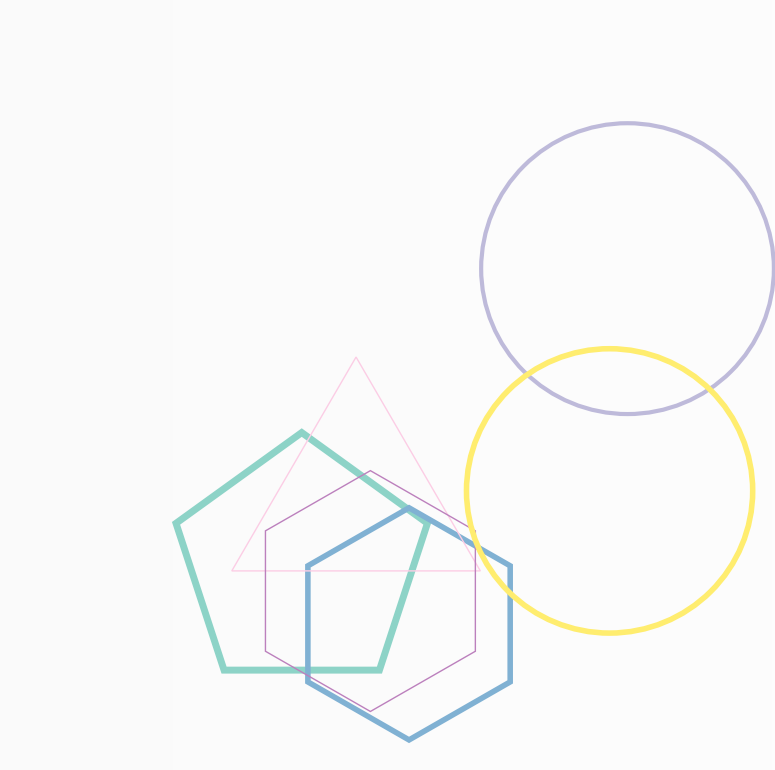[{"shape": "pentagon", "thickness": 2.5, "radius": 0.85, "center": [0.389, 0.268]}, {"shape": "circle", "thickness": 1.5, "radius": 0.94, "center": [0.81, 0.651]}, {"shape": "hexagon", "thickness": 2, "radius": 0.75, "center": [0.528, 0.19]}, {"shape": "triangle", "thickness": 0.5, "radius": 0.93, "center": [0.459, 0.351]}, {"shape": "hexagon", "thickness": 0.5, "radius": 0.78, "center": [0.478, 0.232]}, {"shape": "circle", "thickness": 2, "radius": 0.92, "center": [0.787, 0.362]}]